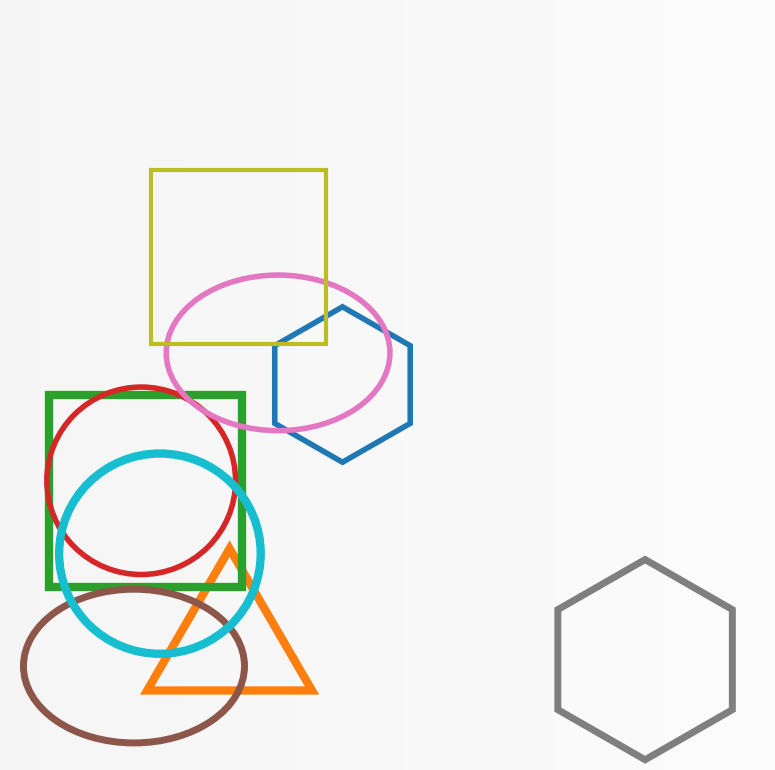[{"shape": "hexagon", "thickness": 2, "radius": 0.5, "center": [0.442, 0.501]}, {"shape": "triangle", "thickness": 3, "radius": 0.61, "center": [0.296, 0.165]}, {"shape": "square", "thickness": 3, "radius": 0.63, "center": [0.188, 0.362]}, {"shape": "circle", "thickness": 2, "radius": 0.61, "center": [0.182, 0.376]}, {"shape": "oval", "thickness": 2.5, "radius": 0.71, "center": [0.173, 0.135]}, {"shape": "oval", "thickness": 2, "radius": 0.72, "center": [0.359, 0.542]}, {"shape": "hexagon", "thickness": 2.5, "radius": 0.65, "center": [0.832, 0.143]}, {"shape": "square", "thickness": 1.5, "radius": 0.56, "center": [0.308, 0.666]}, {"shape": "circle", "thickness": 3, "radius": 0.65, "center": [0.206, 0.281]}]